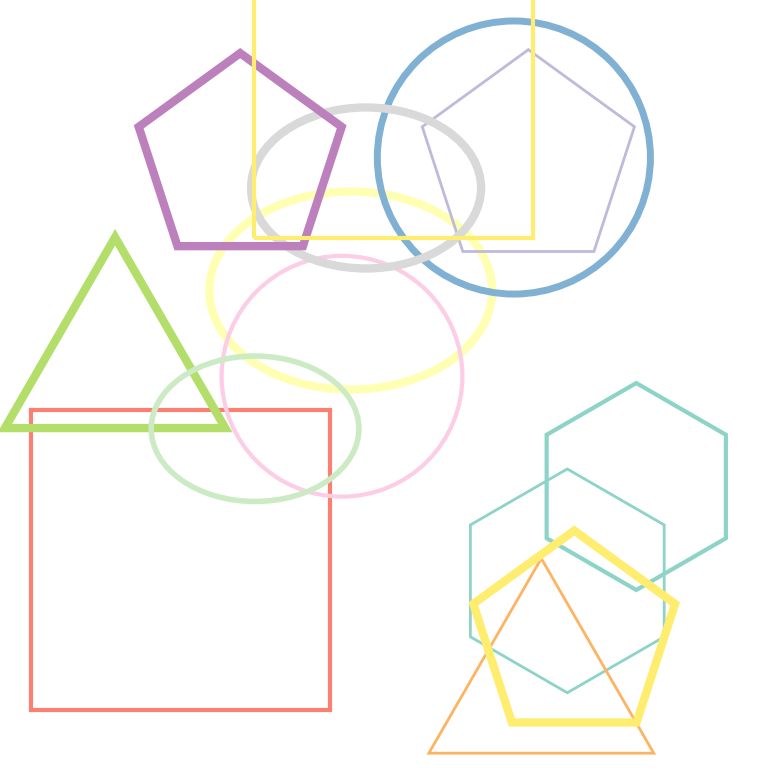[{"shape": "hexagon", "thickness": 1.5, "radius": 0.67, "center": [0.826, 0.368]}, {"shape": "hexagon", "thickness": 1, "radius": 0.73, "center": [0.737, 0.246]}, {"shape": "oval", "thickness": 3, "radius": 0.92, "center": [0.456, 0.623]}, {"shape": "pentagon", "thickness": 1, "radius": 0.72, "center": [0.686, 0.791]}, {"shape": "square", "thickness": 1.5, "radius": 0.97, "center": [0.234, 0.273]}, {"shape": "circle", "thickness": 2.5, "radius": 0.89, "center": [0.667, 0.795]}, {"shape": "triangle", "thickness": 1, "radius": 0.84, "center": [0.703, 0.106]}, {"shape": "triangle", "thickness": 3, "radius": 0.83, "center": [0.149, 0.527]}, {"shape": "circle", "thickness": 1.5, "radius": 0.78, "center": [0.444, 0.511]}, {"shape": "oval", "thickness": 3, "radius": 0.75, "center": [0.475, 0.756]}, {"shape": "pentagon", "thickness": 3, "radius": 0.69, "center": [0.312, 0.792]}, {"shape": "oval", "thickness": 2, "radius": 0.67, "center": [0.331, 0.443]}, {"shape": "square", "thickness": 1.5, "radius": 0.91, "center": [0.511, 0.872]}, {"shape": "pentagon", "thickness": 3, "radius": 0.69, "center": [0.746, 0.173]}]